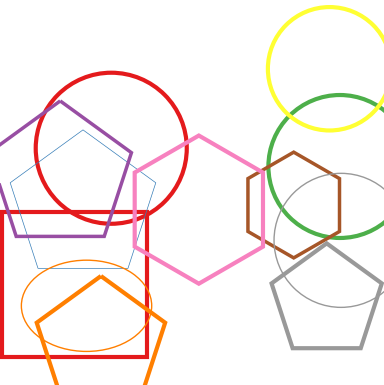[{"shape": "square", "thickness": 3, "radius": 0.94, "center": [0.193, 0.261]}, {"shape": "circle", "thickness": 3, "radius": 0.98, "center": [0.289, 0.615]}, {"shape": "pentagon", "thickness": 0.5, "radius": 0.99, "center": [0.216, 0.464]}, {"shape": "circle", "thickness": 3, "radius": 0.93, "center": [0.883, 0.568]}, {"shape": "pentagon", "thickness": 2.5, "radius": 0.97, "center": [0.156, 0.543]}, {"shape": "oval", "thickness": 1, "radius": 0.85, "center": [0.225, 0.206]}, {"shape": "pentagon", "thickness": 3, "radius": 0.88, "center": [0.262, 0.108]}, {"shape": "circle", "thickness": 3, "radius": 0.8, "center": [0.856, 0.821]}, {"shape": "hexagon", "thickness": 2.5, "radius": 0.69, "center": [0.763, 0.467]}, {"shape": "hexagon", "thickness": 3, "radius": 0.96, "center": [0.516, 0.456]}, {"shape": "circle", "thickness": 1, "radius": 0.87, "center": [0.886, 0.376]}, {"shape": "pentagon", "thickness": 3, "radius": 0.75, "center": [0.849, 0.217]}]